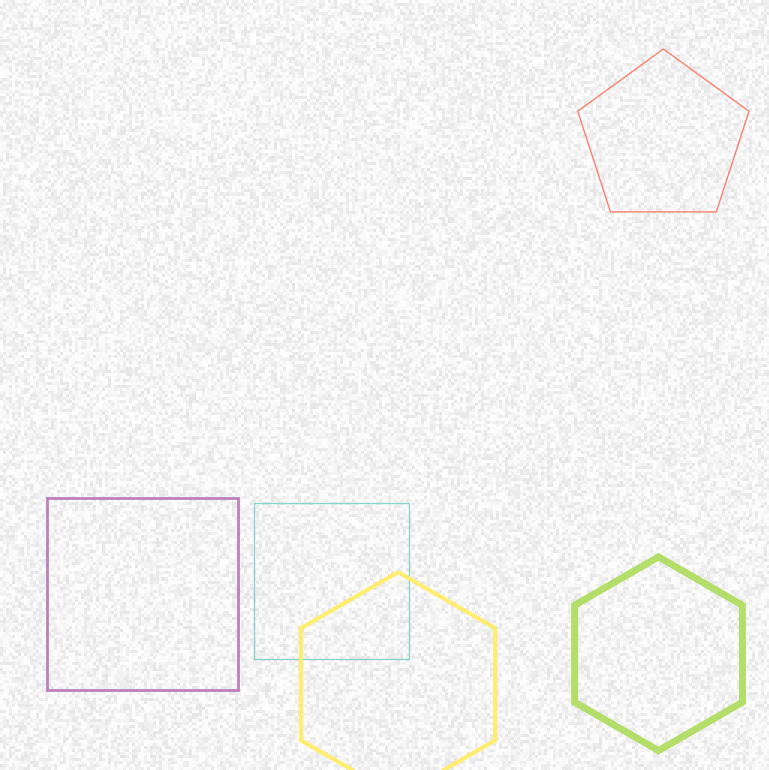[{"shape": "square", "thickness": 0.5, "radius": 0.51, "center": [0.43, 0.246]}, {"shape": "pentagon", "thickness": 0.5, "radius": 0.58, "center": [0.862, 0.819]}, {"shape": "hexagon", "thickness": 2.5, "radius": 0.63, "center": [0.855, 0.151]}, {"shape": "square", "thickness": 1, "radius": 0.62, "center": [0.185, 0.228]}, {"shape": "hexagon", "thickness": 1.5, "radius": 0.73, "center": [0.517, 0.111]}]